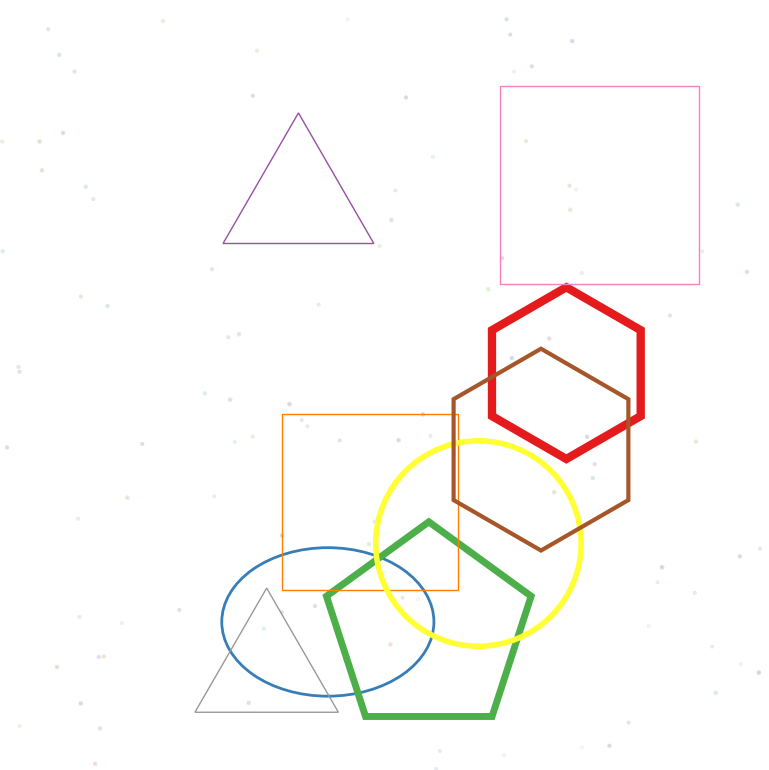[{"shape": "hexagon", "thickness": 3, "radius": 0.56, "center": [0.735, 0.515]}, {"shape": "oval", "thickness": 1, "radius": 0.69, "center": [0.426, 0.192]}, {"shape": "pentagon", "thickness": 2.5, "radius": 0.7, "center": [0.557, 0.183]}, {"shape": "triangle", "thickness": 0.5, "radius": 0.57, "center": [0.388, 0.74]}, {"shape": "square", "thickness": 0.5, "radius": 0.57, "center": [0.481, 0.348]}, {"shape": "circle", "thickness": 2, "radius": 0.67, "center": [0.621, 0.294]}, {"shape": "hexagon", "thickness": 1.5, "radius": 0.66, "center": [0.703, 0.416]}, {"shape": "square", "thickness": 0.5, "radius": 0.64, "center": [0.778, 0.76]}, {"shape": "triangle", "thickness": 0.5, "radius": 0.54, "center": [0.346, 0.129]}]